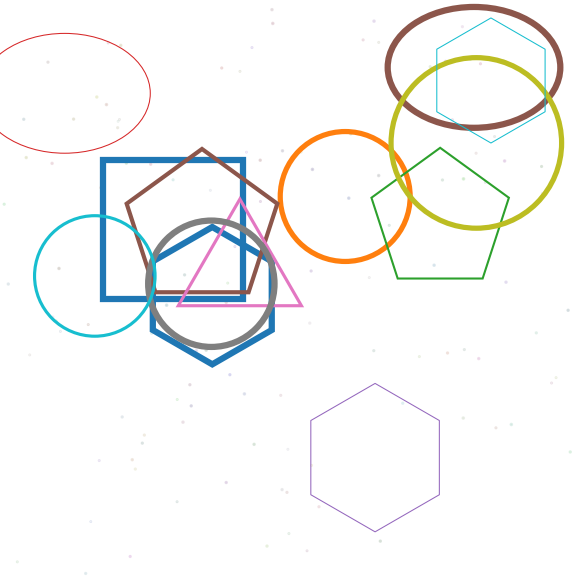[{"shape": "square", "thickness": 3, "radius": 0.61, "center": [0.299, 0.602]}, {"shape": "hexagon", "thickness": 3, "radius": 0.59, "center": [0.368, 0.487]}, {"shape": "circle", "thickness": 2.5, "radius": 0.56, "center": [0.598, 0.659]}, {"shape": "pentagon", "thickness": 1, "radius": 0.63, "center": [0.762, 0.618]}, {"shape": "oval", "thickness": 0.5, "radius": 0.74, "center": [0.112, 0.838]}, {"shape": "hexagon", "thickness": 0.5, "radius": 0.64, "center": [0.65, 0.207]}, {"shape": "pentagon", "thickness": 2, "radius": 0.69, "center": [0.35, 0.604]}, {"shape": "oval", "thickness": 3, "radius": 0.75, "center": [0.821, 0.882]}, {"shape": "triangle", "thickness": 1.5, "radius": 0.62, "center": [0.415, 0.531]}, {"shape": "circle", "thickness": 3, "radius": 0.55, "center": [0.366, 0.508]}, {"shape": "circle", "thickness": 2.5, "radius": 0.74, "center": [0.825, 0.752]}, {"shape": "circle", "thickness": 1.5, "radius": 0.52, "center": [0.164, 0.521]}, {"shape": "hexagon", "thickness": 0.5, "radius": 0.54, "center": [0.85, 0.86]}]